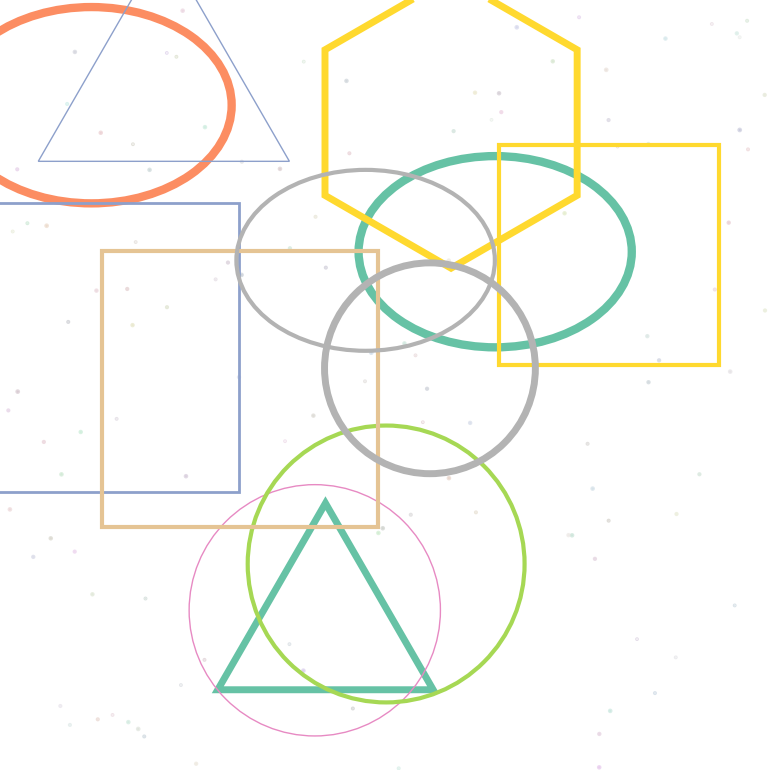[{"shape": "oval", "thickness": 3, "radius": 0.89, "center": [0.643, 0.673]}, {"shape": "triangle", "thickness": 2.5, "radius": 0.81, "center": [0.423, 0.185]}, {"shape": "oval", "thickness": 3, "radius": 0.91, "center": [0.119, 0.863]}, {"shape": "square", "thickness": 1, "radius": 0.94, "center": [0.123, 0.549]}, {"shape": "triangle", "thickness": 0.5, "radius": 0.94, "center": [0.213, 0.885]}, {"shape": "circle", "thickness": 0.5, "radius": 0.82, "center": [0.409, 0.207]}, {"shape": "circle", "thickness": 1.5, "radius": 0.9, "center": [0.501, 0.268]}, {"shape": "square", "thickness": 1.5, "radius": 0.72, "center": [0.791, 0.669]}, {"shape": "hexagon", "thickness": 2.5, "radius": 0.95, "center": [0.586, 0.841]}, {"shape": "square", "thickness": 1.5, "radius": 0.9, "center": [0.312, 0.494]}, {"shape": "circle", "thickness": 2.5, "radius": 0.68, "center": [0.558, 0.522]}, {"shape": "oval", "thickness": 1.5, "radius": 0.84, "center": [0.475, 0.662]}]